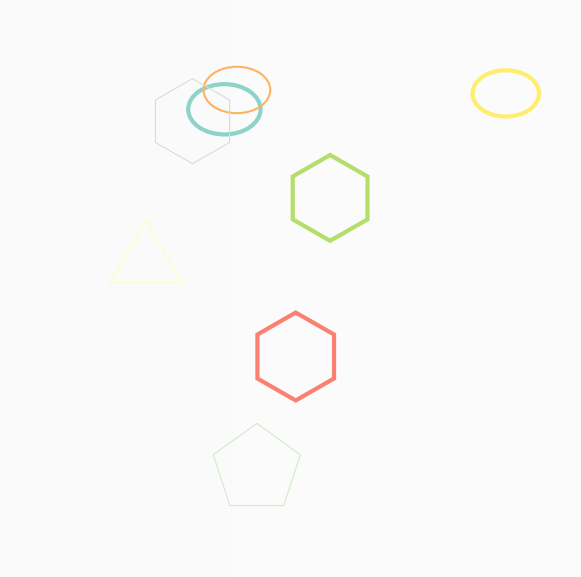[{"shape": "oval", "thickness": 2, "radius": 0.31, "center": [0.386, 0.81]}, {"shape": "triangle", "thickness": 0.5, "radius": 0.36, "center": [0.251, 0.545]}, {"shape": "hexagon", "thickness": 2, "radius": 0.38, "center": [0.509, 0.382]}, {"shape": "oval", "thickness": 1, "radius": 0.29, "center": [0.408, 0.843]}, {"shape": "hexagon", "thickness": 2, "radius": 0.37, "center": [0.568, 0.656]}, {"shape": "hexagon", "thickness": 0.5, "radius": 0.37, "center": [0.331, 0.789]}, {"shape": "pentagon", "thickness": 0.5, "radius": 0.39, "center": [0.442, 0.187]}, {"shape": "oval", "thickness": 2, "radius": 0.29, "center": [0.87, 0.837]}]